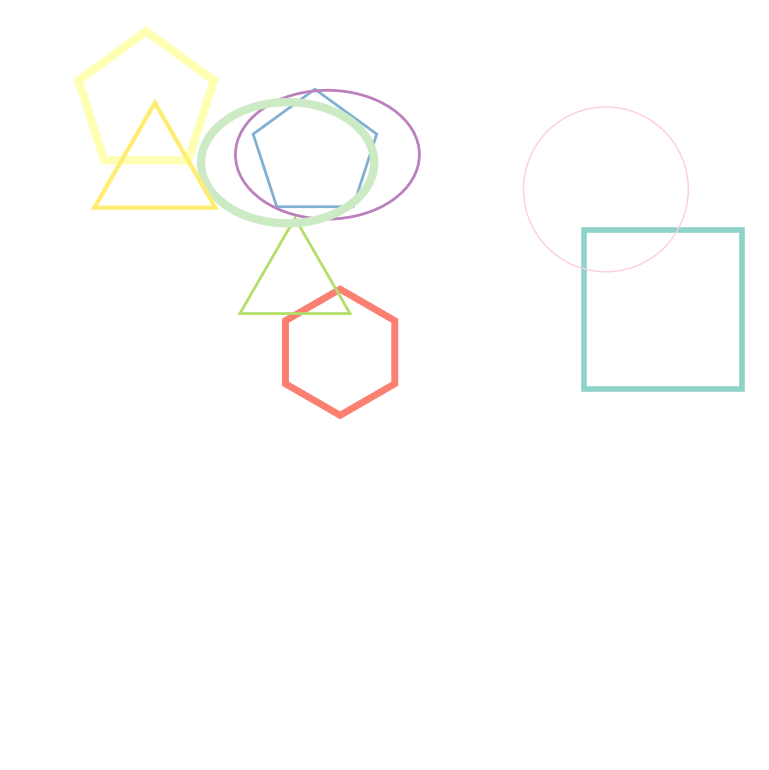[{"shape": "square", "thickness": 2, "radius": 0.51, "center": [0.861, 0.598]}, {"shape": "pentagon", "thickness": 3, "radius": 0.46, "center": [0.19, 0.867]}, {"shape": "hexagon", "thickness": 2.5, "radius": 0.41, "center": [0.442, 0.543]}, {"shape": "pentagon", "thickness": 1, "radius": 0.42, "center": [0.409, 0.8]}, {"shape": "triangle", "thickness": 1, "radius": 0.41, "center": [0.383, 0.634]}, {"shape": "circle", "thickness": 0.5, "radius": 0.54, "center": [0.787, 0.754]}, {"shape": "oval", "thickness": 1, "radius": 0.6, "center": [0.425, 0.799]}, {"shape": "oval", "thickness": 3, "radius": 0.56, "center": [0.374, 0.789]}, {"shape": "triangle", "thickness": 1.5, "radius": 0.45, "center": [0.201, 0.776]}]